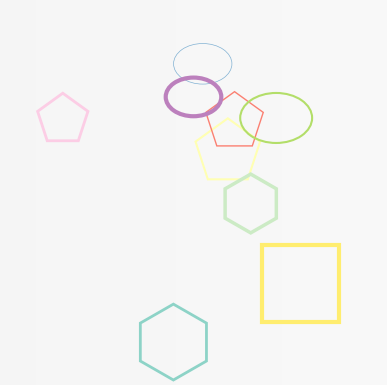[{"shape": "hexagon", "thickness": 2, "radius": 0.49, "center": [0.447, 0.112]}, {"shape": "pentagon", "thickness": 1.5, "radius": 0.44, "center": [0.588, 0.605]}, {"shape": "pentagon", "thickness": 1, "radius": 0.39, "center": [0.605, 0.684]}, {"shape": "oval", "thickness": 0.5, "radius": 0.38, "center": [0.523, 0.834]}, {"shape": "oval", "thickness": 1.5, "radius": 0.46, "center": [0.713, 0.694]}, {"shape": "pentagon", "thickness": 2, "radius": 0.34, "center": [0.162, 0.69]}, {"shape": "oval", "thickness": 3, "radius": 0.36, "center": [0.499, 0.748]}, {"shape": "hexagon", "thickness": 2.5, "radius": 0.38, "center": [0.647, 0.471]}, {"shape": "square", "thickness": 3, "radius": 0.5, "center": [0.777, 0.263]}]